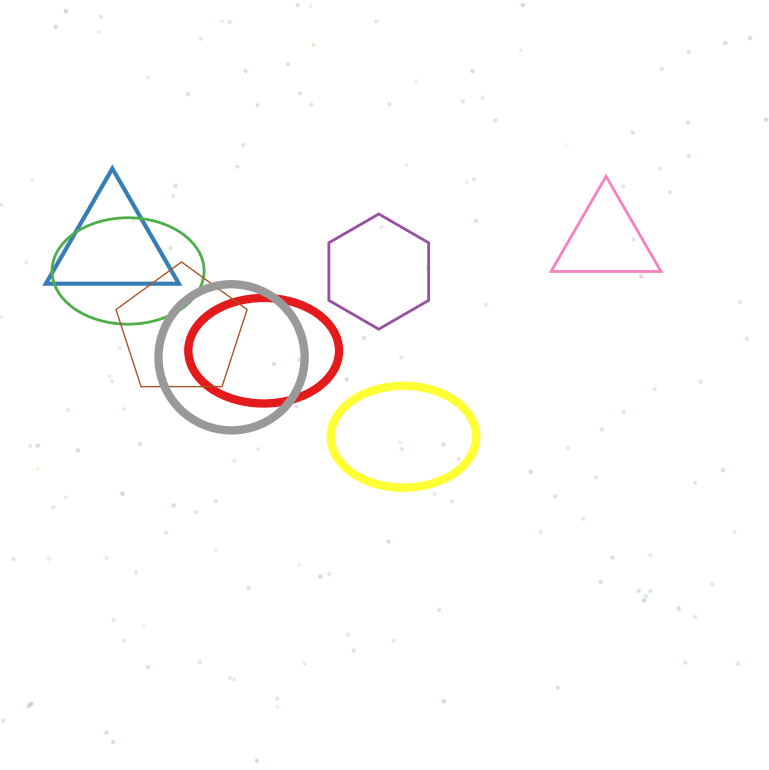[{"shape": "oval", "thickness": 3, "radius": 0.49, "center": [0.342, 0.545]}, {"shape": "triangle", "thickness": 1.5, "radius": 0.5, "center": [0.146, 0.681]}, {"shape": "oval", "thickness": 1, "radius": 0.49, "center": [0.166, 0.648]}, {"shape": "hexagon", "thickness": 1, "radius": 0.37, "center": [0.492, 0.647]}, {"shape": "oval", "thickness": 3, "radius": 0.47, "center": [0.524, 0.433]}, {"shape": "pentagon", "thickness": 0.5, "radius": 0.45, "center": [0.236, 0.57]}, {"shape": "triangle", "thickness": 1, "radius": 0.41, "center": [0.787, 0.689]}, {"shape": "circle", "thickness": 3, "radius": 0.47, "center": [0.301, 0.536]}]